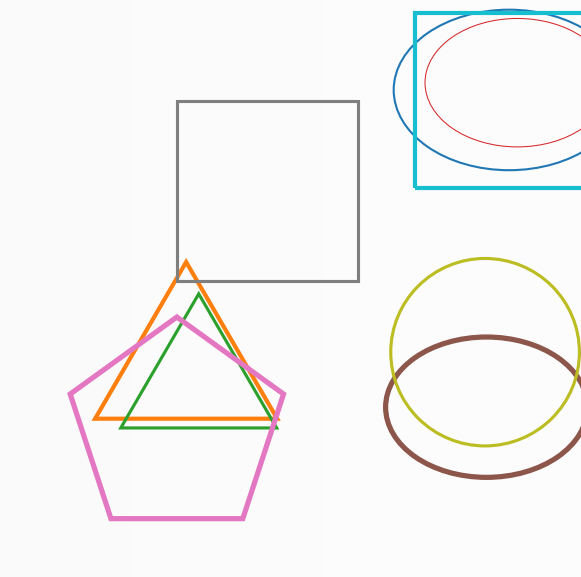[{"shape": "oval", "thickness": 1, "radius": 0.99, "center": [0.876, 0.843]}, {"shape": "triangle", "thickness": 2, "radius": 0.9, "center": [0.32, 0.365]}, {"shape": "triangle", "thickness": 1.5, "radius": 0.77, "center": [0.342, 0.336]}, {"shape": "oval", "thickness": 0.5, "radius": 0.79, "center": [0.89, 0.856]}, {"shape": "oval", "thickness": 2.5, "radius": 0.87, "center": [0.837, 0.294]}, {"shape": "pentagon", "thickness": 2.5, "radius": 0.96, "center": [0.304, 0.257]}, {"shape": "square", "thickness": 1.5, "radius": 0.78, "center": [0.461, 0.669]}, {"shape": "circle", "thickness": 1.5, "radius": 0.81, "center": [0.835, 0.389]}, {"shape": "square", "thickness": 2, "radius": 0.76, "center": [0.866, 0.826]}]